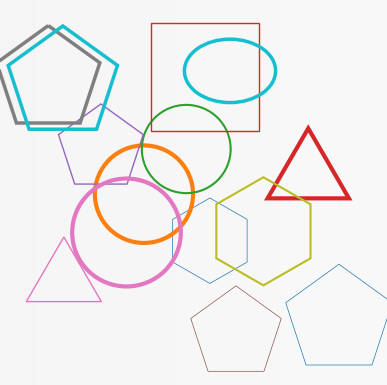[{"shape": "pentagon", "thickness": 0.5, "radius": 0.72, "center": [0.875, 0.169]}, {"shape": "hexagon", "thickness": 0.5, "radius": 0.55, "center": [0.542, 0.375]}, {"shape": "circle", "thickness": 3, "radius": 0.63, "center": [0.372, 0.496]}, {"shape": "circle", "thickness": 1.5, "radius": 0.57, "center": [0.481, 0.613]}, {"shape": "square", "thickness": 1, "radius": 0.7, "center": [0.529, 0.8]}, {"shape": "triangle", "thickness": 3, "radius": 0.61, "center": [0.796, 0.545]}, {"shape": "pentagon", "thickness": 1, "radius": 0.57, "center": [0.26, 0.615]}, {"shape": "pentagon", "thickness": 0.5, "radius": 0.61, "center": [0.609, 0.135]}, {"shape": "triangle", "thickness": 1, "radius": 0.56, "center": [0.165, 0.272]}, {"shape": "circle", "thickness": 3, "radius": 0.7, "center": [0.326, 0.396]}, {"shape": "pentagon", "thickness": 2.5, "radius": 0.7, "center": [0.125, 0.794]}, {"shape": "hexagon", "thickness": 1.5, "radius": 0.7, "center": [0.68, 0.399]}, {"shape": "pentagon", "thickness": 2.5, "radius": 0.74, "center": [0.162, 0.784]}, {"shape": "oval", "thickness": 2.5, "radius": 0.59, "center": [0.594, 0.816]}]